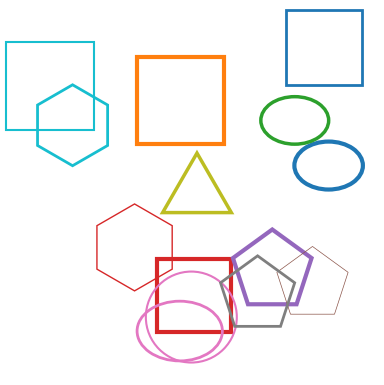[{"shape": "oval", "thickness": 3, "radius": 0.44, "center": [0.854, 0.57]}, {"shape": "square", "thickness": 2, "radius": 0.49, "center": [0.842, 0.877]}, {"shape": "square", "thickness": 3, "radius": 0.57, "center": [0.47, 0.739]}, {"shape": "oval", "thickness": 2.5, "radius": 0.44, "center": [0.766, 0.687]}, {"shape": "square", "thickness": 3, "radius": 0.48, "center": [0.504, 0.233]}, {"shape": "hexagon", "thickness": 1, "radius": 0.56, "center": [0.35, 0.357]}, {"shape": "pentagon", "thickness": 3, "radius": 0.54, "center": [0.707, 0.297]}, {"shape": "pentagon", "thickness": 0.5, "radius": 0.49, "center": [0.812, 0.263]}, {"shape": "oval", "thickness": 2, "radius": 0.55, "center": [0.467, 0.14]}, {"shape": "circle", "thickness": 1.5, "radius": 0.59, "center": [0.497, 0.176]}, {"shape": "pentagon", "thickness": 2, "radius": 0.51, "center": [0.669, 0.234]}, {"shape": "triangle", "thickness": 2.5, "radius": 0.52, "center": [0.512, 0.499]}, {"shape": "hexagon", "thickness": 2, "radius": 0.53, "center": [0.189, 0.675]}, {"shape": "square", "thickness": 1.5, "radius": 0.57, "center": [0.13, 0.777]}]